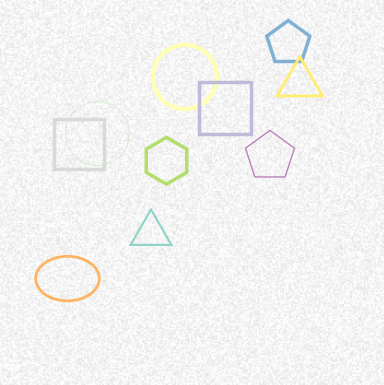[{"shape": "triangle", "thickness": 1.5, "radius": 0.31, "center": [0.392, 0.395]}, {"shape": "circle", "thickness": 3, "radius": 0.42, "center": [0.48, 0.8]}, {"shape": "square", "thickness": 2.5, "radius": 0.34, "center": [0.584, 0.719]}, {"shape": "pentagon", "thickness": 2.5, "radius": 0.29, "center": [0.749, 0.888]}, {"shape": "oval", "thickness": 2, "radius": 0.41, "center": [0.175, 0.276]}, {"shape": "hexagon", "thickness": 2.5, "radius": 0.3, "center": [0.432, 0.582]}, {"shape": "square", "thickness": 2.5, "radius": 0.32, "center": [0.205, 0.626]}, {"shape": "pentagon", "thickness": 1, "radius": 0.33, "center": [0.701, 0.594]}, {"shape": "circle", "thickness": 0.5, "radius": 0.41, "center": [0.253, 0.653]}, {"shape": "triangle", "thickness": 2, "radius": 0.34, "center": [0.779, 0.785]}]